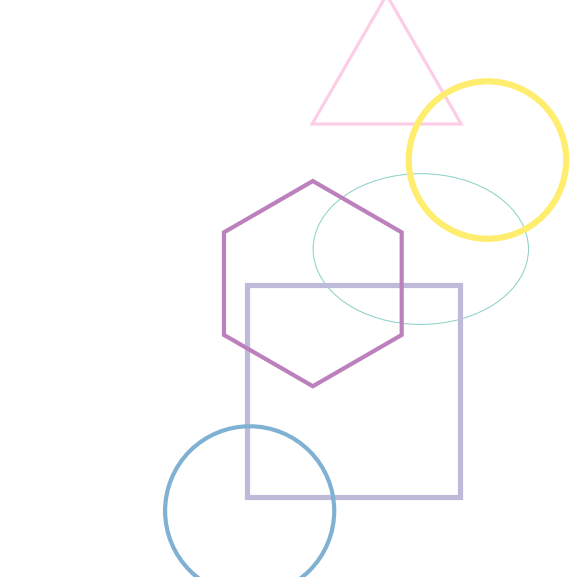[{"shape": "oval", "thickness": 0.5, "radius": 0.93, "center": [0.729, 0.568]}, {"shape": "square", "thickness": 2.5, "radius": 0.92, "center": [0.612, 0.322]}, {"shape": "circle", "thickness": 2, "radius": 0.73, "center": [0.432, 0.115]}, {"shape": "triangle", "thickness": 1.5, "radius": 0.75, "center": [0.67, 0.859]}, {"shape": "hexagon", "thickness": 2, "radius": 0.89, "center": [0.542, 0.508]}, {"shape": "circle", "thickness": 3, "radius": 0.68, "center": [0.844, 0.722]}]